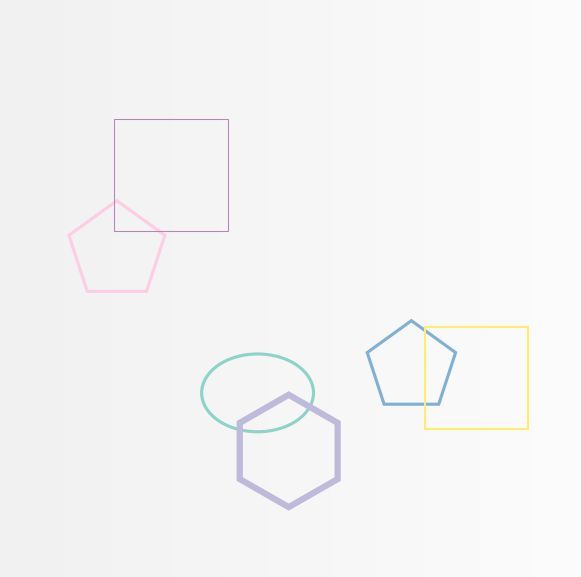[{"shape": "oval", "thickness": 1.5, "radius": 0.48, "center": [0.443, 0.319]}, {"shape": "hexagon", "thickness": 3, "radius": 0.49, "center": [0.497, 0.218]}, {"shape": "pentagon", "thickness": 1.5, "radius": 0.4, "center": [0.708, 0.364]}, {"shape": "pentagon", "thickness": 1.5, "radius": 0.43, "center": [0.201, 0.565]}, {"shape": "square", "thickness": 0.5, "radius": 0.49, "center": [0.294, 0.696]}, {"shape": "square", "thickness": 1, "radius": 0.44, "center": [0.82, 0.345]}]